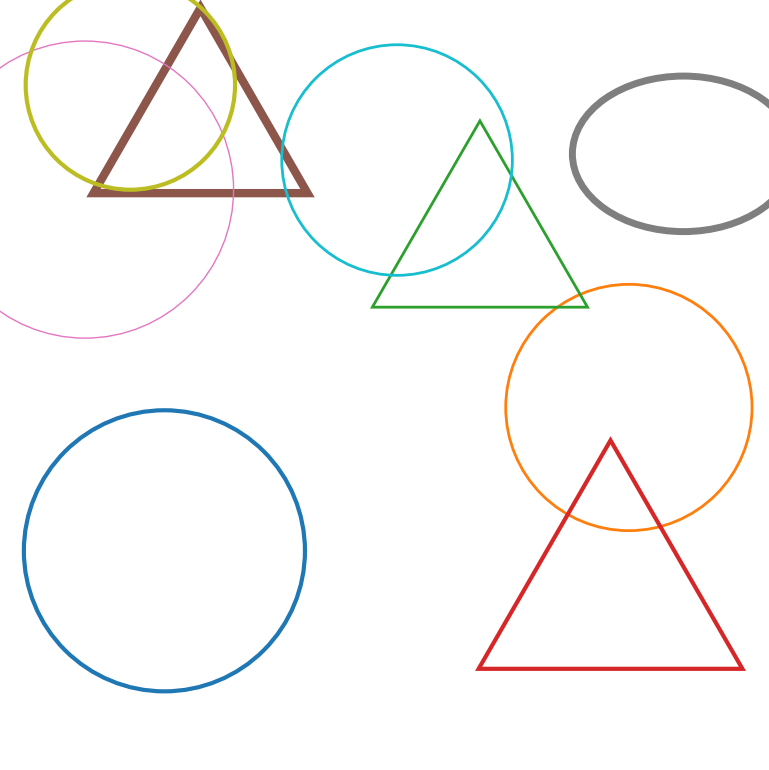[{"shape": "circle", "thickness": 1.5, "radius": 0.91, "center": [0.214, 0.285]}, {"shape": "circle", "thickness": 1, "radius": 0.8, "center": [0.817, 0.471]}, {"shape": "triangle", "thickness": 1, "radius": 0.81, "center": [0.623, 0.682]}, {"shape": "triangle", "thickness": 1.5, "radius": 0.99, "center": [0.793, 0.23]}, {"shape": "triangle", "thickness": 3, "radius": 0.8, "center": [0.26, 0.829]}, {"shape": "circle", "thickness": 0.5, "radius": 0.96, "center": [0.11, 0.754]}, {"shape": "oval", "thickness": 2.5, "radius": 0.72, "center": [0.888, 0.8]}, {"shape": "circle", "thickness": 1.5, "radius": 0.68, "center": [0.169, 0.89]}, {"shape": "circle", "thickness": 1, "radius": 0.75, "center": [0.516, 0.792]}]